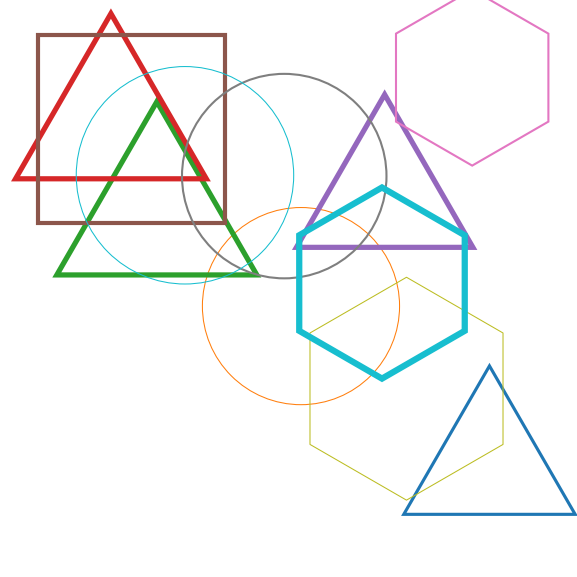[{"shape": "triangle", "thickness": 1.5, "radius": 0.86, "center": [0.848, 0.194]}, {"shape": "circle", "thickness": 0.5, "radius": 0.85, "center": [0.521, 0.469]}, {"shape": "triangle", "thickness": 2.5, "radius": 1.0, "center": [0.272, 0.623]}, {"shape": "triangle", "thickness": 2.5, "radius": 0.95, "center": [0.192, 0.785]}, {"shape": "triangle", "thickness": 2.5, "radius": 0.88, "center": [0.666, 0.659]}, {"shape": "square", "thickness": 2, "radius": 0.81, "center": [0.228, 0.776]}, {"shape": "hexagon", "thickness": 1, "radius": 0.76, "center": [0.818, 0.865]}, {"shape": "circle", "thickness": 1, "radius": 0.89, "center": [0.492, 0.694]}, {"shape": "hexagon", "thickness": 0.5, "radius": 0.96, "center": [0.704, 0.326]}, {"shape": "circle", "thickness": 0.5, "radius": 0.94, "center": [0.32, 0.696]}, {"shape": "hexagon", "thickness": 3, "radius": 0.83, "center": [0.661, 0.509]}]